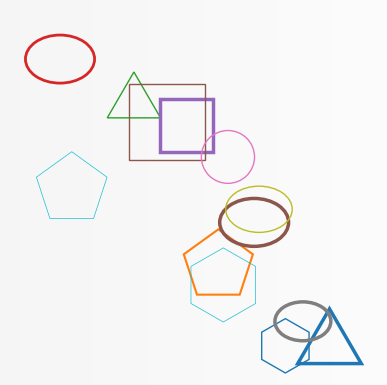[{"shape": "hexagon", "thickness": 1, "radius": 0.35, "center": [0.736, 0.102]}, {"shape": "triangle", "thickness": 2.5, "radius": 0.47, "center": [0.85, 0.103]}, {"shape": "pentagon", "thickness": 1.5, "radius": 0.47, "center": [0.563, 0.311]}, {"shape": "triangle", "thickness": 1, "radius": 0.4, "center": [0.346, 0.734]}, {"shape": "oval", "thickness": 2, "radius": 0.45, "center": [0.155, 0.847]}, {"shape": "square", "thickness": 2.5, "radius": 0.34, "center": [0.482, 0.673]}, {"shape": "oval", "thickness": 2.5, "radius": 0.44, "center": [0.656, 0.422]}, {"shape": "square", "thickness": 1, "radius": 0.49, "center": [0.432, 0.682]}, {"shape": "circle", "thickness": 1, "radius": 0.34, "center": [0.588, 0.592]}, {"shape": "oval", "thickness": 2.5, "radius": 0.36, "center": [0.782, 0.165]}, {"shape": "oval", "thickness": 1, "radius": 0.43, "center": [0.668, 0.456]}, {"shape": "hexagon", "thickness": 0.5, "radius": 0.48, "center": [0.576, 0.26]}, {"shape": "pentagon", "thickness": 0.5, "radius": 0.48, "center": [0.185, 0.51]}]